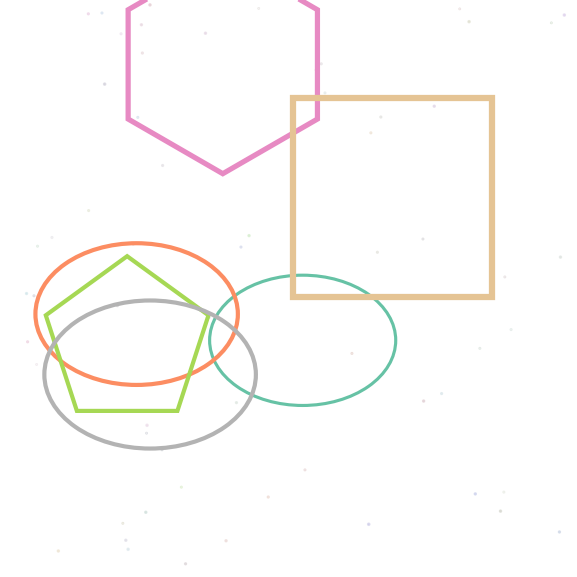[{"shape": "oval", "thickness": 1.5, "radius": 0.81, "center": [0.524, 0.41]}, {"shape": "oval", "thickness": 2, "radius": 0.88, "center": [0.237, 0.455]}, {"shape": "hexagon", "thickness": 2.5, "radius": 0.95, "center": [0.386, 0.888]}, {"shape": "pentagon", "thickness": 2, "radius": 0.74, "center": [0.22, 0.407]}, {"shape": "square", "thickness": 3, "radius": 0.86, "center": [0.679, 0.657]}, {"shape": "oval", "thickness": 2, "radius": 0.92, "center": [0.26, 0.351]}]